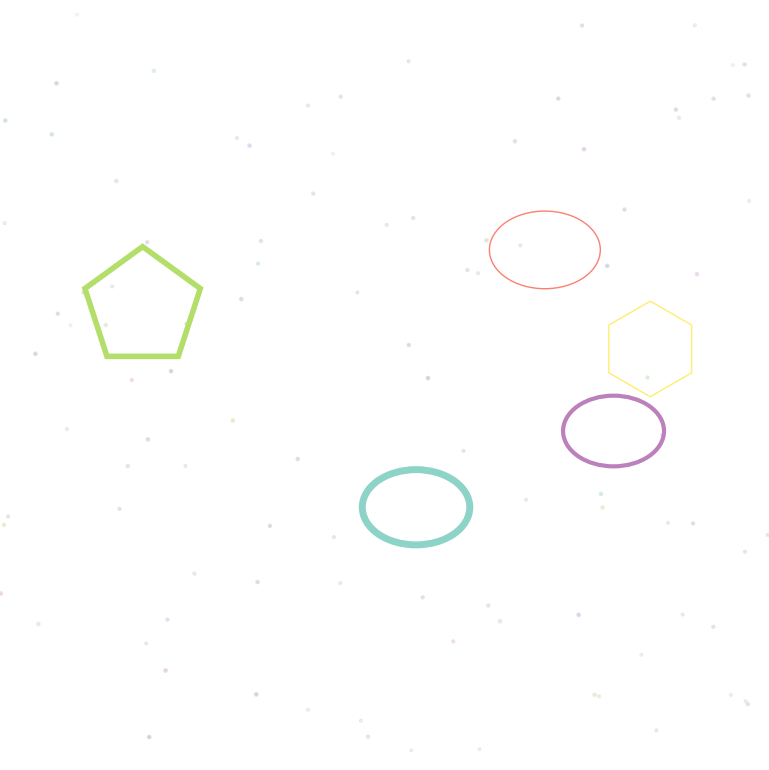[{"shape": "oval", "thickness": 2.5, "radius": 0.35, "center": [0.54, 0.341]}, {"shape": "oval", "thickness": 0.5, "radius": 0.36, "center": [0.708, 0.675]}, {"shape": "pentagon", "thickness": 2, "radius": 0.39, "center": [0.185, 0.601]}, {"shape": "oval", "thickness": 1.5, "radius": 0.33, "center": [0.797, 0.44]}, {"shape": "hexagon", "thickness": 0.5, "radius": 0.31, "center": [0.844, 0.547]}]